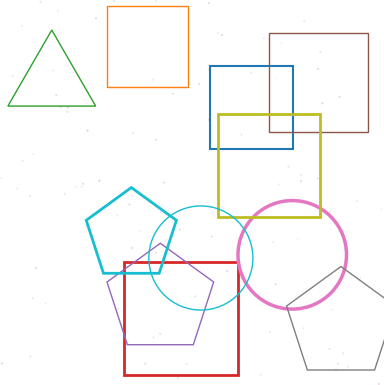[{"shape": "square", "thickness": 1.5, "radius": 0.54, "center": [0.654, 0.72]}, {"shape": "square", "thickness": 1, "radius": 0.53, "center": [0.382, 0.879]}, {"shape": "triangle", "thickness": 1, "radius": 0.66, "center": [0.134, 0.79]}, {"shape": "square", "thickness": 2, "radius": 0.74, "center": [0.47, 0.173]}, {"shape": "pentagon", "thickness": 1, "radius": 0.73, "center": [0.416, 0.222]}, {"shape": "square", "thickness": 1, "radius": 0.64, "center": [0.827, 0.786]}, {"shape": "circle", "thickness": 2.5, "radius": 0.7, "center": [0.759, 0.338]}, {"shape": "pentagon", "thickness": 1, "radius": 0.74, "center": [0.886, 0.159]}, {"shape": "square", "thickness": 2, "radius": 0.66, "center": [0.7, 0.57]}, {"shape": "circle", "thickness": 1, "radius": 0.68, "center": [0.522, 0.33]}, {"shape": "pentagon", "thickness": 2, "radius": 0.62, "center": [0.341, 0.39]}]